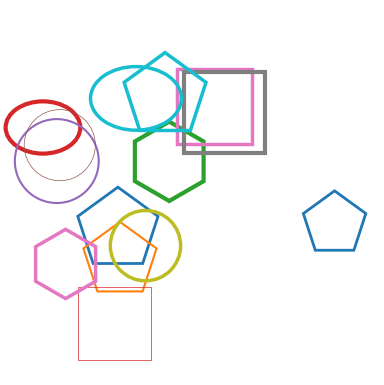[{"shape": "pentagon", "thickness": 2, "radius": 0.43, "center": [0.869, 0.419]}, {"shape": "pentagon", "thickness": 2, "radius": 0.55, "center": [0.306, 0.404]}, {"shape": "pentagon", "thickness": 1.5, "radius": 0.5, "center": [0.312, 0.324]}, {"shape": "hexagon", "thickness": 3, "radius": 0.52, "center": [0.44, 0.581]}, {"shape": "square", "thickness": 0.5, "radius": 0.48, "center": [0.297, 0.16]}, {"shape": "oval", "thickness": 3, "radius": 0.48, "center": [0.112, 0.669]}, {"shape": "circle", "thickness": 1.5, "radius": 0.54, "center": [0.148, 0.582]}, {"shape": "circle", "thickness": 0.5, "radius": 0.46, "center": [0.155, 0.623]}, {"shape": "square", "thickness": 2.5, "radius": 0.49, "center": [0.558, 0.724]}, {"shape": "hexagon", "thickness": 2.5, "radius": 0.45, "center": [0.17, 0.314]}, {"shape": "square", "thickness": 3, "radius": 0.53, "center": [0.584, 0.708]}, {"shape": "circle", "thickness": 2.5, "radius": 0.46, "center": [0.378, 0.362]}, {"shape": "pentagon", "thickness": 2.5, "radius": 0.56, "center": [0.429, 0.752]}, {"shape": "oval", "thickness": 2.5, "radius": 0.59, "center": [0.353, 0.744]}]